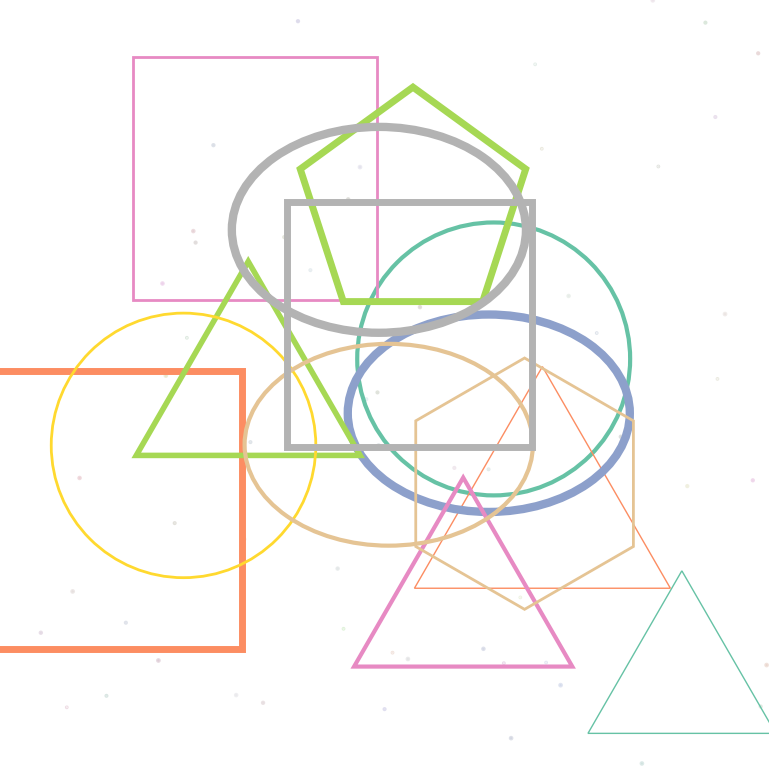[{"shape": "circle", "thickness": 1.5, "radius": 0.89, "center": [0.641, 0.534]}, {"shape": "triangle", "thickness": 0.5, "radius": 0.7, "center": [0.886, 0.118]}, {"shape": "triangle", "thickness": 0.5, "radius": 0.96, "center": [0.704, 0.332]}, {"shape": "square", "thickness": 2.5, "radius": 0.9, "center": [0.134, 0.338]}, {"shape": "oval", "thickness": 3, "radius": 0.92, "center": [0.635, 0.463]}, {"shape": "triangle", "thickness": 1.5, "radius": 0.82, "center": [0.602, 0.216]}, {"shape": "square", "thickness": 1, "radius": 0.79, "center": [0.331, 0.768]}, {"shape": "triangle", "thickness": 2, "radius": 0.84, "center": [0.322, 0.493]}, {"shape": "pentagon", "thickness": 2.5, "radius": 0.77, "center": [0.536, 0.733]}, {"shape": "circle", "thickness": 1, "radius": 0.86, "center": [0.238, 0.422]}, {"shape": "oval", "thickness": 1.5, "radius": 0.94, "center": [0.505, 0.422]}, {"shape": "hexagon", "thickness": 1, "radius": 0.82, "center": [0.681, 0.372]}, {"shape": "oval", "thickness": 3, "radius": 0.95, "center": [0.492, 0.702]}, {"shape": "square", "thickness": 2.5, "radius": 0.8, "center": [0.532, 0.578]}]